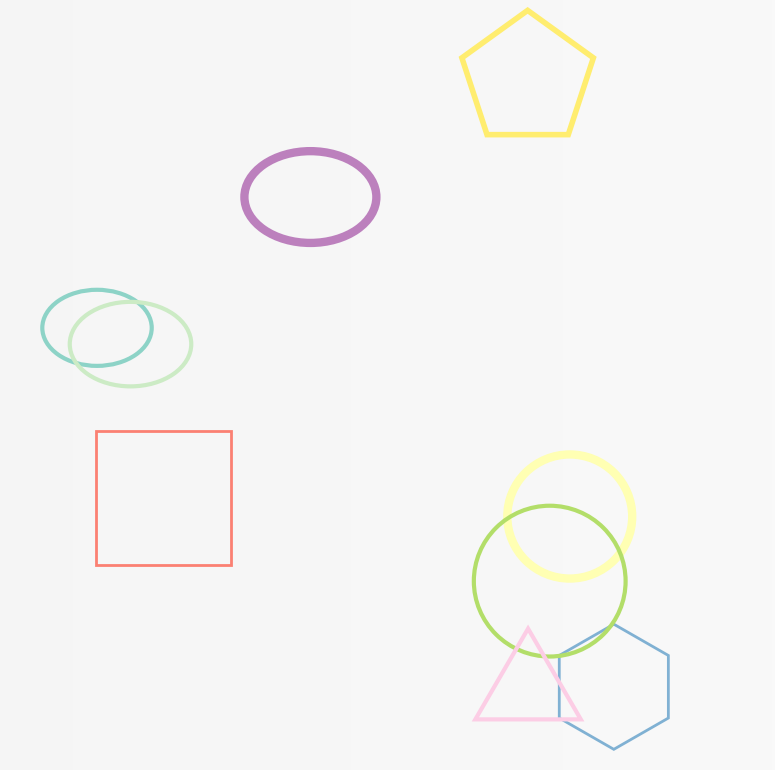[{"shape": "oval", "thickness": 1.5, "radius": 0.35, "center": [0.125, 0.574]}, {"shape": "circle", "thickness": 3, "radius": 0.4, "center": [0.735, 0.329]}, {"shape": "square", "thickness": 1, "radius": 0.43, "center": [0.211, 0.353]}, {"shape": "hexagon", "thickness": 1, "radius": 0.41, "center": [0.792, 0.108]}, {"shape": "circle", "thickness": 1.5, "radius": 0.49, "center": [0.709, 0.245]}, {"shape": "triangle", "thickness": 1.5, "radius": 0.39, "center": [0.681, 0.105]}, {"shape": "oval", "thickness": 3, "radius": 0.43, "center": [0.401, 0.744]}, {"shape": "oval", "thickness": 1.5, "radius": 0.39, "center": [0.168, 0.553]}, {"shape": "pentagon", "thickness": 2, "radius": 0.45, "center": [0.681, 0.897]}]